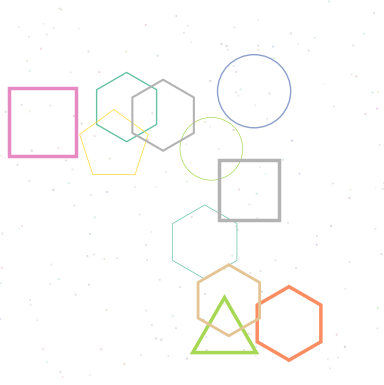[{"shape": "hexagon", "thickness": 0.5, "radius": 0.48, "center": [0.532, 0.372]}, {"shape": "hexagon", "thickness": 1, "radius": 0.45, "center": [0.329, 0.722]}, {"shape": "hexagon", "thickness": 2.5, "radius": 0.48, "center": [0.751, 0.16]}, {"shape": "circle", "thickness": 1, "radius": 0.47, "center": [0.66, 0.763]}, {"shape": "square", "thickness": 2.5, "radius": 0.44, "center": [0.111, 0.684]}, {"shape": "circle", "thickness": 0.5, "radius": 0.41, "center": [0.549, 0.614]}, {"shape": "triangle", "thickness": 2.5, "radius": 0.48, "center": [0.583, 0.132]}, {"shape": "pentagon", "thickness": 0.5, "radius": 0.47, "center": [0.296, 0.622]}, {"shape": "hexagon", "thickness": 2, "radius": 0.46, "center": [0.594, 0.22]}, {"shape": "square", "thickness": 2.5, "radius": 0.39, "center": [0.646, 0.506]}, {"shape": "hexagon", "thickness": 1.5, "radius": 0.46, "center": [0.424, 0.701]}]